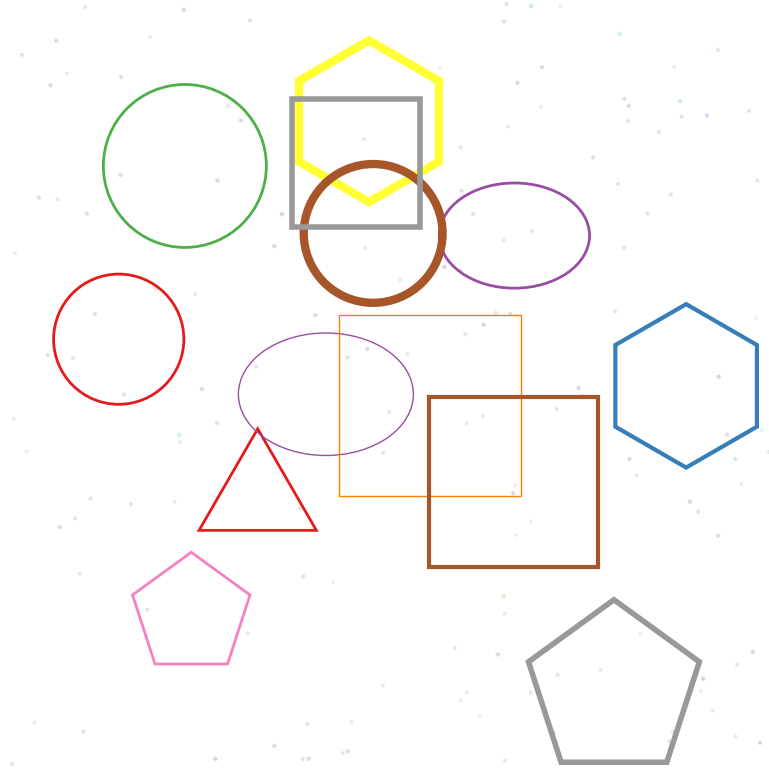[{"shape": "circle", "thickness": 1, "radius": 0.42, "center": [0.154, 0.559]}, {"shape": "triangle", "thickness": 1, "radius": 0.44, "center": [0.335, 0.355]}, {"shape": "hexagon", "thickness": 1.5, "radius": 0.53, "center": [0.891, 0.499]}, {"shape": "circle", "thickness": 1, "radius": 0.53, "center": [0.24, 0.784]}, {"shape": "oval", "thickness": 0.5, "radius": 0.57, "center": [0.423, 0.488]}, {"shape": "oval", "thickness": 1, "radius": 0.49, "center": [0.668, 0.694]}, {"shape": "square", "thickness": 0.5, "radius": 0.59, "center": [0.558, 0.473]}, {"shape": "hexagon", "thickness": 3, "radius": 0.52, "center": [0.479, 0.843]}, {"shape": "circle", "thickness": 3, "radius": 0.45, "center": [0.485, 0.697]}, {"shape": "square", "thickness": 1.5, "radius": 0.55, "center": [0.667, 0.374]}, {"shape": "pentagon", "thickness": 1, "radius": 0.4, "center": [0.248, 0.203]}, {"shape": "pentagon", "thickness": 2, "radius": 0.58, "center": [0.797, 0.104]}, {"shape": "square", "thickness": 2, "radius": 0.42, "center": [0.463, 0.789]}]